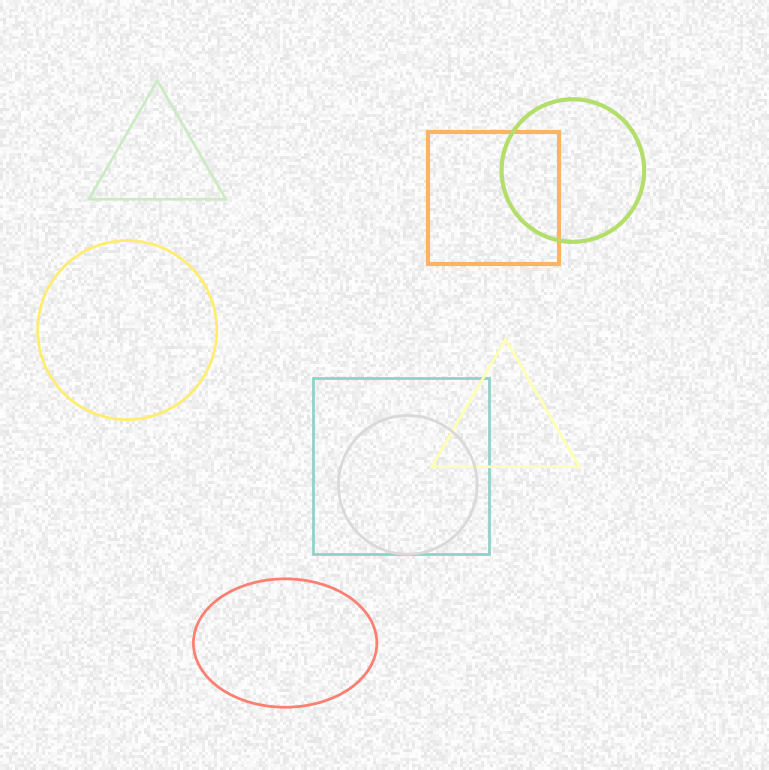[{"shape": "square", "thickness": 1, "radius": 0.57, "center": [0.52, 0.394]}, {"shape": "triangle", "thickness": 1, "radius": 0.55, "center": [0.657, 0.449]}, {"shape": "oval", "thickness": 1, "radius": 0.6, "center": [0.37, 0.165]}, {"shape": "square", "thickness": 1.5, "radius": 0.43, "center": [0.641, 0.743]}, {"shape": "circle", "thickness": 1.5, "radius": 0.46, "center": [0.744, 0.779]}, {"shape": "circle", "thickness": 1, "radius": 0.45, "center": [0.53, 0.37]}, {"shape": "triangle", "thickness": 1, "radius": 0.51, "center": [0.204, 0.793]}, {"shape": "circle", "thickness": 1, "radius": 0.58, "center": [0.165, 0.571]}]